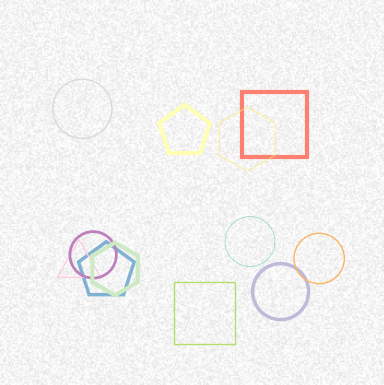[{"shape": "circle", "thickness": 0.5, "radius": 0.32, "center": [0.649, 0.373]}, {"shape": "pentagon", "thickness": 3, "radius": 0.35, "center": [0.48, 0.659]}, {"shape": "circle", "thickness": 2.5, "radius": 0.36, "center": [0.729, 0.243]}, {"shape": "square", "thickness": 3, "radius": 0.42, "center": [0.713, 0.677]}, {"shape": "pentagon", "thickness": 2.5, "radius": 0.38, "center": [0.276, 0.296]}, {"shape": "circle", "thickness": 1, "radius": 0.33, "center": [0.829, 0.329]}, {"shape": "square", "thickness": 1, "radius": 0.4, "center": [0.531, 0.188]}, {"shape": "triangle", "thickness": 1, "radius": 0.33, "center": [0.205, 0.312]}, {"shape": "circle", "thickness": 1, "radius": 0.38, "center": [0.214, 0.717]}, {"shape": "circle", "thickness": 2, "radius": 0.3, "center": [0.242, 0.338]}, {"shape": "hexagon", "thickness": 3, "radius": 0.34, "center": [0.299, 0.301]}, {"shape": "hexagon", "thickness": 0.5, "radius": 0.42, "center": [0.642, 0.638]}]